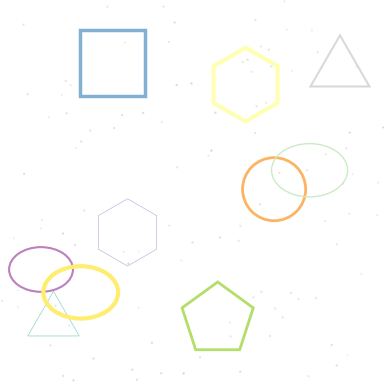[{"shape": "triangle", "thickness": 0.5, "radius": 0.39, "center": [0.139, 0.166]}, {"shape": "hexagon", "thickness": 3, "radius": 0.48, "center": [0.638, 0.78]}, {"shape": "hexagon", "thickness": 0.5, "radius": 0.44, "center": [0.331, 0.396]}, {"shape": "square", "thickness": 2.5, "radius": 0.42, "center": [0.292, 0.836]}, {"shape": "circle", "thickness": 2, "radius": 0.41, "center": [0.712, 0.509]}, {"shape": "pentagon", "thickness": 2, "radius": 0.49, "center": [0.565, 0.17]}, {"shape": "triangle", "thickness": 1.5, "radius": 0.44, "center": [0.883, 0.82]}, {"shape": "oval", "thickness": 1.5, "radius": 0.41, "center": [0.107, 0.3]}, {"shape": "oval", "thickness": 1, "radius": 0.49, "center": [0.804, 0.558]}, {"shape": "oval", "thickness": 3, "radius": 0.49, "center": [0.21, 0.241]}]